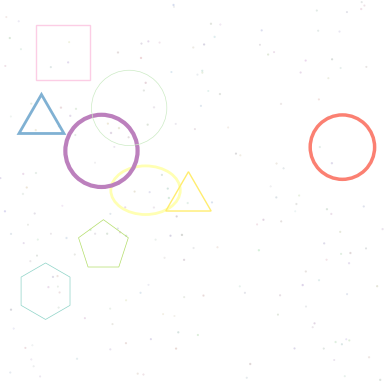[{"shape": "hexagon", "thickness": 0.5, "radius": 0.37, "center": [0.118, 0.244]}, {"shape": "oval", "thickness": 2, "radius": 0.45, "center": [0.378, 0.506]}, {"shape": "circle", "thickness": 2.5, "radius": 0.42, "center": [0.889, 0.618]}, {"shape": "triangle", "thickness": 2, "radius": 0.34, "center": [0.108, 0.687]}, {"shape": "pentagon", "thickness": 0.5, "radius": 0.34, "center": [0.269, 0.361]}, {"shape": "square", "thickness": 1, "radius": 0.36, "center": [0.164, 0.864]}, {"shape": "circle", "thickness": 3, "radius": 0.47, "center": [0.264, 0.608]}, {"shape": "circle", "thickness": 0.5, "radius": 0.49, "center": [0.335, 0.72]}, {"shape": "triangle", "thickness": 1, "radius": 0.34, "center": [0.489, 0.486]}]